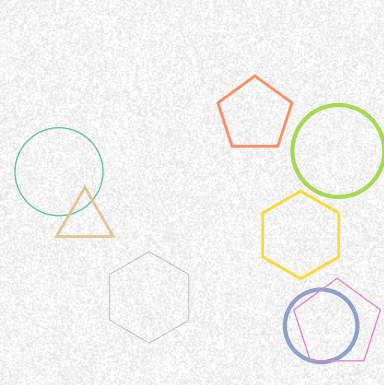[{"shape": "circle", "thickness": 1, "radius": 0.57, "center": [0.153, 0.554]}, {"shape": "pentagon", "thickness": 2, "radius": 0.5, "center": [0.662, 0.702]}, {"shape": "circle", "thickness": 3, "radius": 0.47, "center": [0.834, 0.154]}, {"shape": "pentagon", "thickness": 1, "radius": 0.59, "center": [0.876, 0.159]}, {"shape": "circle", "thickness": 3, "radius": 0.6, "center": [0.879, 0.608]}, {"shape": "hexagon", "thickness": 2, "radius": 0.57, "center": [0.781, 0.39]}, {"shape": "triangle", "thickness": 2, "radius": 0.43, "center": [0.22, 0.428]}, {"shape": "hexagon", "thickness": 0.5, "radius": 0.59, "center": [0.387, 0.228]}]